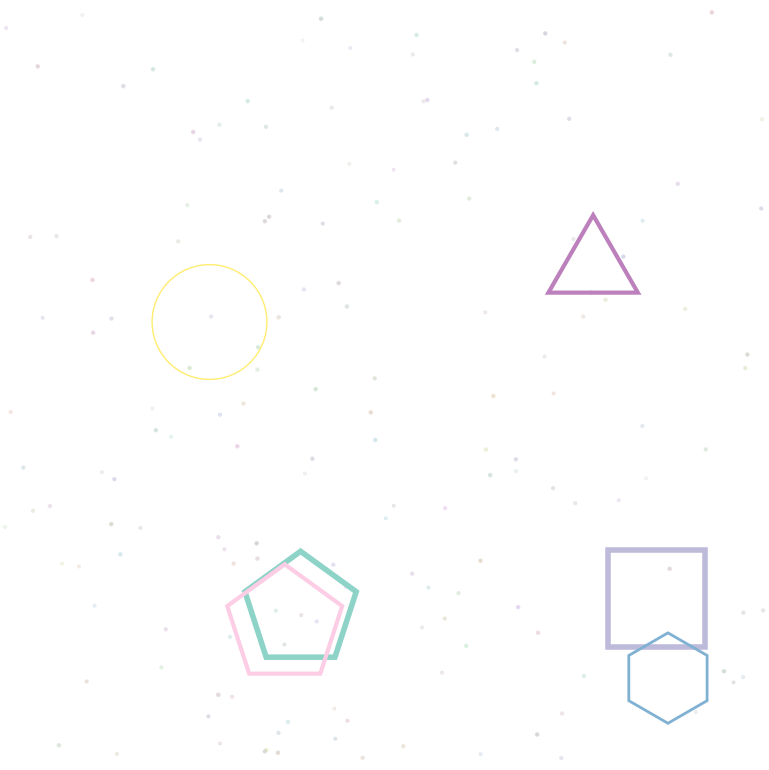[{"shape": "pentagon", "thickness": 2, "radius": 0.38, "center": [0.39, 0.208]}, {"shape": "square", "thickness": 2, "radius": 0.31, "center": [0.853, 0.222]}, {"shape": "hexagon", "thickness": 1, "radius": 0.29, "center": [0.867, 0.119]}, {"shape": "pentagon", "thickness": 1.5, "radius": 0.39, "center": [0.37, 0.189]}, {"shape": "triangle", "thickness": 1.5, "radius": 0.34, "center": [0.77, 0.653]}, {"shape": "circle", "thickness": 0.5, "radius": 0.37, "center": [0.272, 0.582]}]